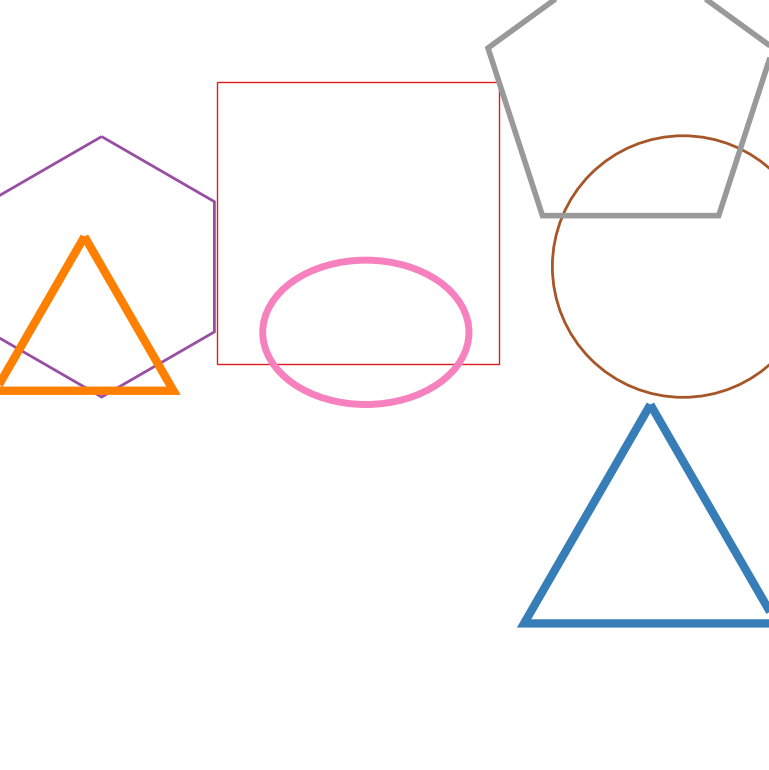[{"shape": "square", "thickness": 0.5, "radius": 0.92, "center": [0.465, 0.711]}, {"shape": "triangle", "thickness": 3, "radius": 0.95, "center": [0.845, 0.285]}, {"shape": "hexagon", "thickness": 1, "radius": 0.85, "center": [0.132, 0.654]}, {"shape": "triangle", "thickness": 3, "radius": 0.67, "center": [0.11, 0.559]}, {"shape": "circle", "thickness": 1, "radius": 0.85, "center": [0.887, 0.654]}, {"shape": "oval", "thickness": 2.5, "radius": 0.67, "center": [0.475, 0.568]}, {"shape": "pentagon", "thickness": 2, "radius": 0.97, "center": [0.819, 0.877]}]